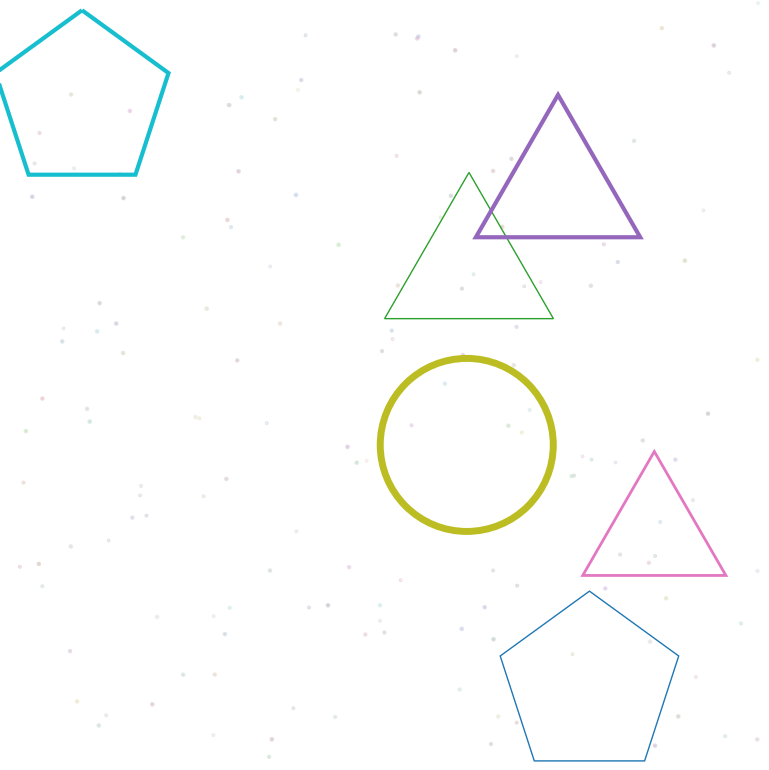[{"shape": "pentagon", "thickness": 0.5, "radius": 0.61, "center": [0.766, 0.11]}, {"shape": "triangle", "thickness": 0.5, "radius": 0.63, "center": [0.609, 0.649]}, {"shape": "triangle", "thickness": 1.5, "radius": 0.62, "center": [0.725, 0.754]}, {"shape": "triangle", "thickness": 1, "radius": 0.54, "center": [0.85, 0.306]}, {"shape": "circle", "thickness": 2.5, "radius": 0.56, "center": [0.606, 0.422]}, {"shape": "pentagon", "thickness": 1.5, "radius": 0.59, "center": [0.107, 0.869]}]